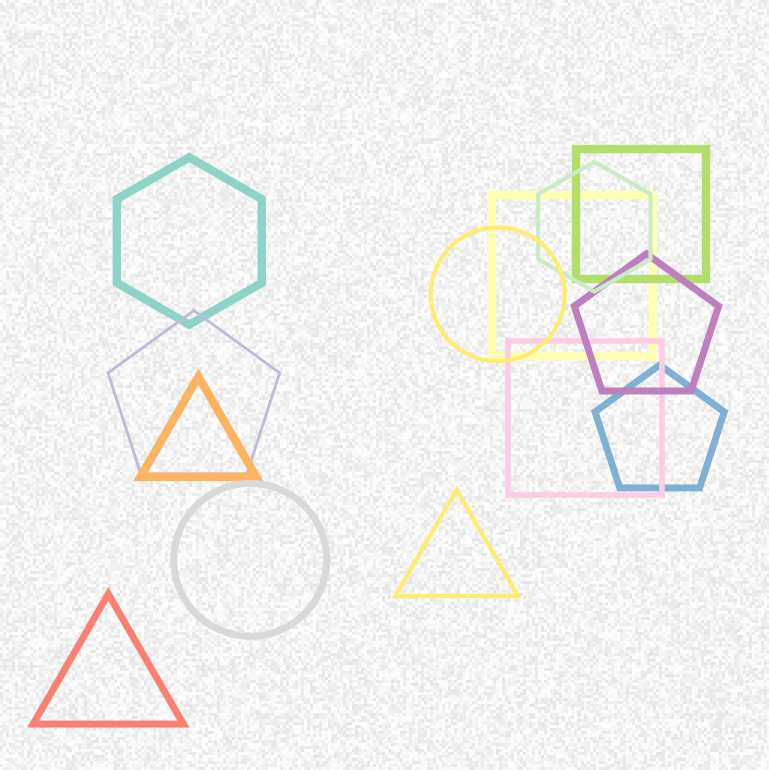[{"shape": "hexagon", "thickness": 3, "radius": 0.54, "center": [0.246, 0.687]}, {"shape": "square", "thickness": 3, "radius": 0.52, "center": [0.743, 0.642]}, {"shape": "pentagon", "thickness": 1, "radius": 0.59, "center": [0.252, 0.479]}, {"shape": "triangle", "thickness": 2.5, "radius": 0.56, "center": [0.141, 0.116]}, {"shape": "pentagon", "thickness": 2.5, "radius": 0.44, "center": [0.857, 0.438]}, {"shape": "triangle", "thickness": 3, "radius": 0.43, "center": [0.258, 0.424]}, {"shape": "square", "thickness": 3, "radius": 0.42, "center": [0.833, 0.722]}, {"shape": "square", "thickness": 2, "radius": 0.5, "center": [0.76, 0.457]}, {"shape": "circle", "thickness": 2.5, "radius": 0.5, "center": [0.325, 0.273]}, {"shape": "pentagon", "thickness": 2.5, "radius": 0.49, "center": [0.84, 0.572]}, {"shape": "hexagon", "thickness": 1.5, "radius": 0.42, "center": [0.772, 0.706]}, {"shape": "circle", "thickness": 1.5, "radius": 0.44, "center": [0.646, 0.618]}, {"shape": "triangle", "thickness": 1.5, "radius": 0.46, "center": [0.593, 0.272]}]